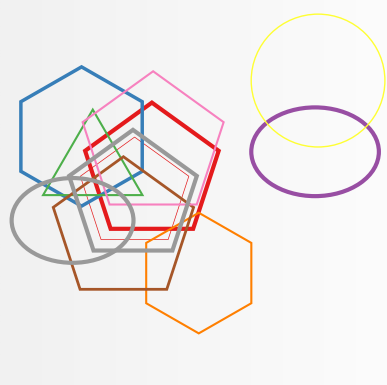[{"shape": "pentagon", "thickness": 0.5, "radius": 0.74, "center": [0.347, 0.497]}, {"shape": "pentagon", "thickness": 3, "radius": 0.91, "center": [0.392, 0.552]}, {"shape": "hexagon", "thickness": 2.5, "radius": 0.9, "center": [0.21, 0.645]}, {"shape": "triangle", "thickness": 1.5, "radius": 0.74, "center": [0.239, 0.567]}, {"shape": "oval", "thickness": 3, "radius": 0.82, "center": [0.813, 0.606]}, {"shape": "hexagon", "thickness": 1.5, "radius": 0.78, "center": [0.513, 0.291]}, {"shape": "circle", "thickness": 1, "radius": 0.86, "center": [0.821, 0.791]}, {"shape": "pentagon", "thickness": 2, "radius": 0.95, "center": [0.318, 0.403]}, {"shape": "pentagon", "thickness": 1.5, "radius": 0.96, "center": [0.395, 0.624]}, {"shape": "pentagon", "thickness": 3, "radius": 0.87, "center": [0.343, 0.489]}, {"shape": "oval", "thickness": 3, "radius": 0.79, "center": [0.187, 0.427]}]